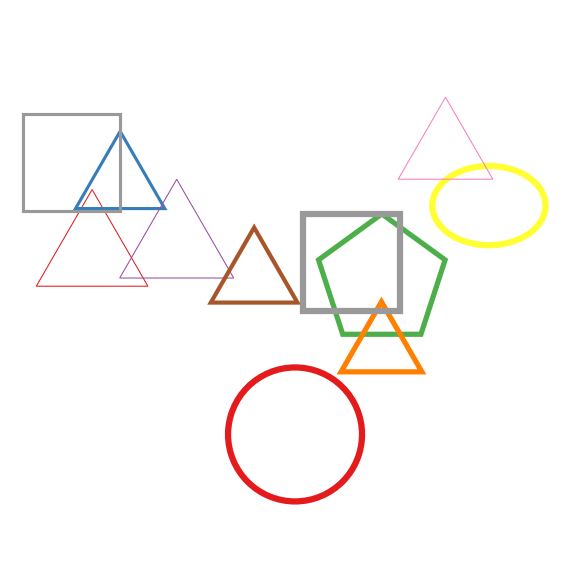[{"shape": "circle", "thickness": 3, "radius": 0.58, "center": [0.511, 0.247]}, {"shape": "triangle", "thickness": 0.5, "radius": 0.56, "center": [0.159, 0.559]}, {"shape": "triangle", "thickness": 1.5, "radius": 0.45, "center": [0.208, 0.683]}, {"shape": "pentagon", "thickness": 2.5, "radius": 0.58, "center": [0.661, 0.514]}, {"shape": "triangle", "thickness": 0.5, "radius": 0.57, "center": [0.306, 0.575]}, {"shape": "triangle", "thickness": 2.5, "radius": 0.4, "center": [0.661, 0.396]}, {"shape": "oval", "thickness": 3, "radius": 0.49, "center": [0.847, 0.643]}, {"shape": "triangle", "thickness": 2, "radius": 0.43, "center": [0.44, 0.518]}, {"shape": "triangle", "thickness": 0.5, "radius": 0.47, "center": [0.771, 0.736]}, {"shape": "square", "thickness": 1.5, "radius": 0.42, "center": [0.124, 0.717]}, {"shape": "square", "thickness": 3, "radius": 0.42, "center": [0.609, 0.545]}]